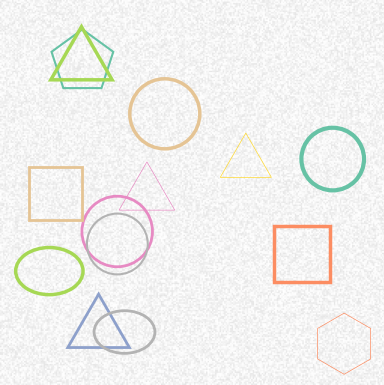[{"shape": "circle", "thickness": 3, "radius": 0.41, "center": [0.864, 0.587]}, {"shape": "pentagon", "thickness": 1.5, "radius": 0.42, "center": [0.214, 0.839]}, {"shape": "square", "thickness": 2.5, "radius": 0.36, "center": [0.784, 0.341]}, {"shape": "hexagon", "thickness": 0.5, "radius": 0.4, "center": [0.894, 0.107]}, {"shape": "triangle", "thickness": 2, "radius": 0.46, "center": [0.256, 0.143]}, {"shape": "triangle", "thickness": 0.5, "radius": 0.42, "center": [0.382, 0.496]}, {"shape": "circle", "thickness": 2, "radius": 0.46, "center": [0.304, 0.399]}, {"shape": "oval", "thickness": 2.5, "radius": 0.44, "center": [0.128, 0.296]}, {"shape": "triangle", "thickness": 2.5, "radius": 0.46, "center": [0.212, 0.839]}, {"shape": "triangle", "thickness": 0.5, "radius": 0.38, "center": [0.638, 0.578]}, {"shape": "circle", "thickness": 2.5, "radius": 0.45, "center": [0.428, 0.704]}, {"shape": "square", "thickness": 2, "radius": 0.34, "center": [0.144, 0.498]}, {"shape": "circle", "thickness": 1.5, "radius": 0.39, "center": [0.305, 0.366]}, {"shape": "oval", "thickness": 2, "radius": 0.4, "center": [0.323, 0.138]}]